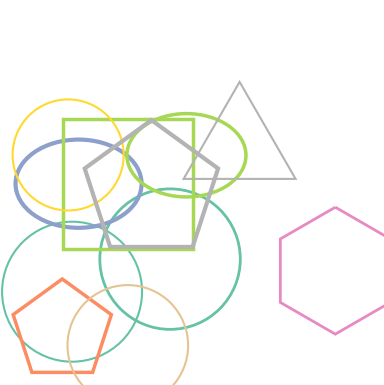[{"shape": "circle", "thickness": 2, "radius": 0.91, "center": [0.442, 0.327]}, {"shape": "circle", "thickness": 1.5, "radius": 0.91, "center": [0.187, 0.242]}, {"shape": "pentagon", "thickness": 2.5, "radius": 0.67, "center": [0.162, 0.141]}, {"shape": "oval", "thickness": 3, "radius": 0.82, "center": [0.204, 0.523]}, {"shape": "hexagon", "thickness": 2, "radius": 0.82, "center": [0.871, 0.297]}, {"shape": "square", "thickness": 2.5, "radius": 0.84, "center": [0.334, 0.523]}, {"shape": "oval", "thickness": 2.5, "radius": 0.77, "center": [0.484, 0.597]}, {"shape": "circle", "thickness": 1.5, "radius": 0.72, "center": [0.177, 0.598]}, {"shape": "circle", "thickness": 1.5, "radius": 0.78, "center": [0.332, 0.103]}, {"shape": "pentagon", "thickness": 3, "radius": 0.91, "center": [0.393, 0.506]}, {"shape": "triangle", "thickness": 1.5, "radius": 0.84, "center": [0.622, 0.619]}]